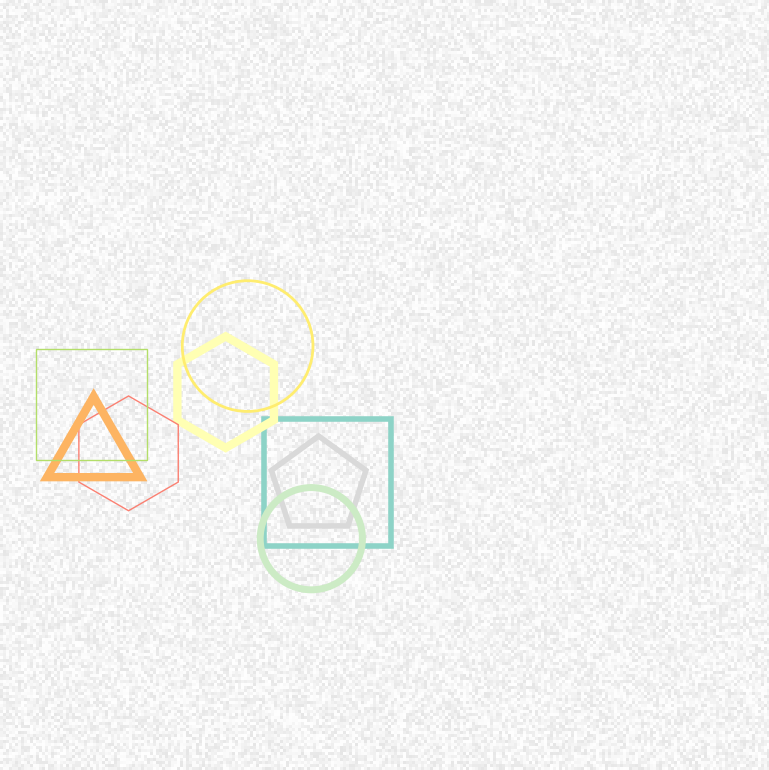[{"shape": "square", "thickness": 2, "radius": 0.41, "center": [0.426, 0.374]}, {"shape": "hexagon", "thickness": 3, "radius": 0.36, "center": [0.293, 0.491]}, {"shape": "hexagon", "thickness": 0.5, "radius": 0.37, "center": [0.167, 0.411]}, {"shape": "triangle", "thickness": 3, "radius": 0.35, "center": [0.122, 0.415]}, {"shape": "square", "thickness": 0.5, "radius": 0.36, "center": [0.119, 0.475]}, {"shape": "pentagon", "thickness": 2, "radius": 0.32, "center": [0.414, 0.369]}, {"shape": "circle", "thickness": 2.5, "radius": 0.33, "center": [0.404, 0.3]}, {"shape": "circle", "thickness": 1, "radius": 0.42, "center": [0.322, 0.551]}]